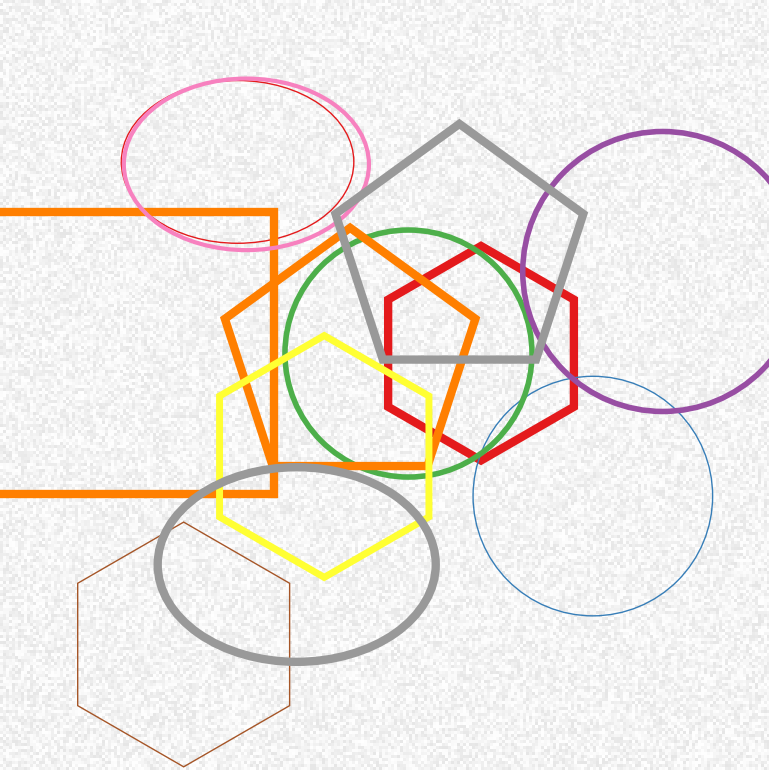[{"shape": "hexagon", "thickness": 3, "radius": 0.7, "center": [0.625, 0.541]}, {"shape": "oval", "thickness": 0.5, "radius": 0.75, "center": [0.309, 0.79]}, {"shape": "circle", "thickness": 0.5, "radius": 0.78, "center": [0.77, 0.356]}, {"shape": "circle", "thickness": 2, "radius": 0.8, "center": [0.53, 0.541]}, {"shape": "circle", "thickness": 2, "radius": 0.91, "center": [0.861, 0.647]}, {"shape": "square", "thickness": 3, "radius": 0.92, "center": [0.173, 0.542]}, {"shape": "pentagon", "thickness": 3, "radius": 0.86, "center": [0.455, 0.533]}, {"shape": "hexagon", "thickness": 2.5, "radius": 0.78, "center": [0.421, 0.407]}, {"shape": "hexagon", "thickness": 0.5, "radius": 0.79, "center": [0.239, 0.163]}, {"shape": "oval", "thickness": 1.5, "radius": 0.8, "center": [0.32, 0.787]}, {"shape": "oval", "thickness": 3, "radius": 0.9, "center": [0.385, 0.267]}, {"shape": "pentagon", "thickness": 3, "radius": 0.85, "center": [0.597, 0.67]}]